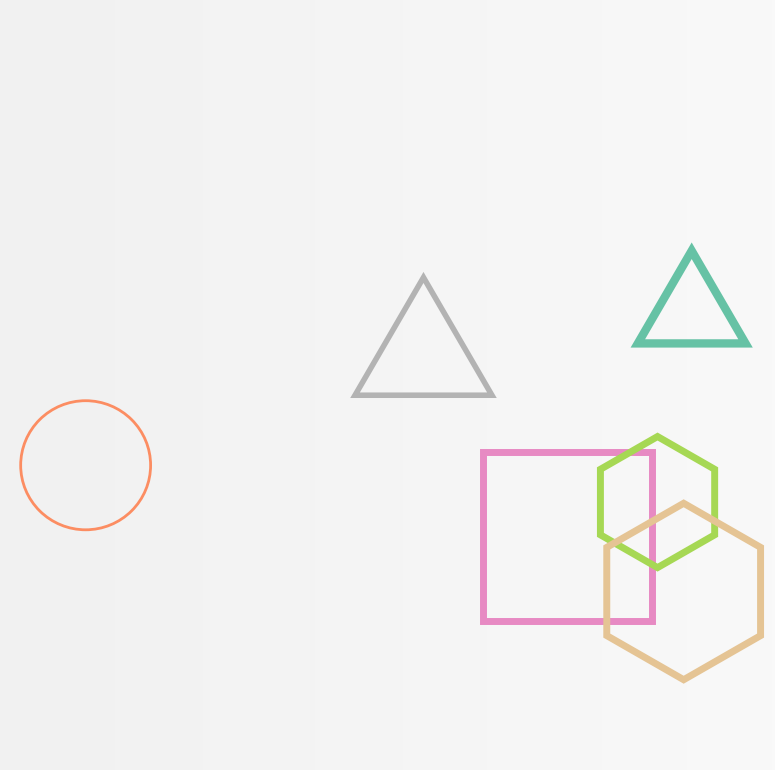[{"shape": "triangle", "thickness": 3, "radius": 0.4, "center": [0.892, 0.594]}, {"shape": "circle", "thickness": 1, "radius": 0.42, "center": [0.11, 0.396]}, {"shape": "square", "thickness": 2.5, "radius": 0.55, "center": [0.732, 0.303]}, {"shape": "hexagon", "thickness": 2.5, "radius": 0.43, "center": [0.848, 0.348]}, {"shape": "hexagon", "thickness": 2.5, "radius": 0.57, "center": [0.882, 0.232]}, {"shape": "triangle", "thickness": 2, "radius": 0.51, "center": [0.546, 0.538]}]